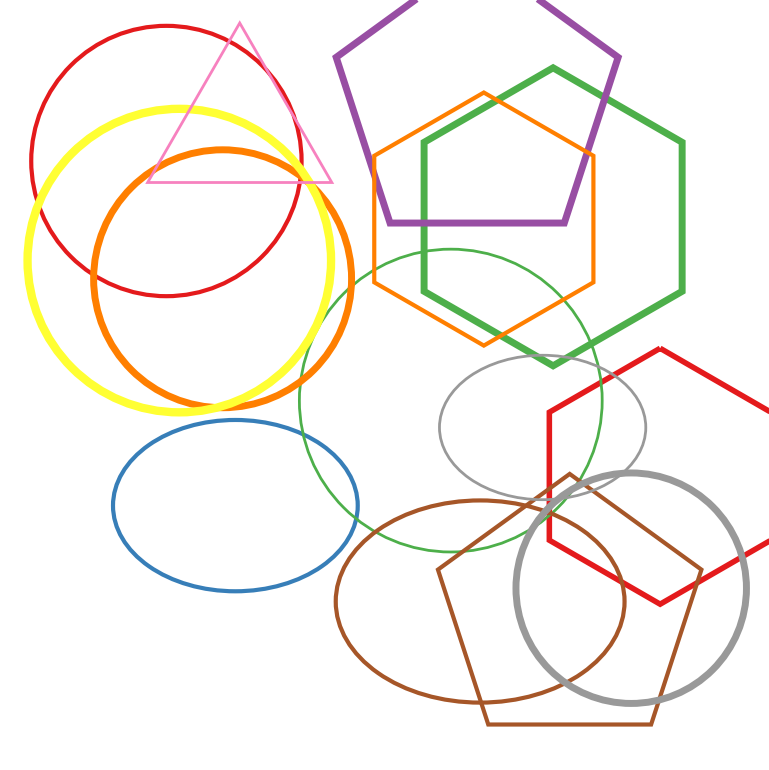[{"shape": "circle", "thickness": 1.5, "radius": 0.88, "center": [0.216, 0.791]}, {"shape": "hexagon", "thickness": 2, "radius": 0.83, "center": [0.857, 0.382]}, {"shape": "oval", "thickness": 1.5, "radius": 0.79, "center": [0.306, 0.343]}, {"shape": "circle", "thickness": 1, "radius": 0.98, "center": [0.585, 0.48]}, {"shape": "hexagon", "thickness": 2.5, "radius": 0.97, "center": [0.718, 0.718]}, {"shape": "pentagon", "thickness": 2.5, "radius": 0.96, "center": [0.62, 0.866]}, {"shape": "hexagon", "thickness": 1.5, "radius": 0.82, "center": [0.628, 0.715]}, {"shape": "circle", "thickness": 2.5, "radius": 0.84, "center": [0.289, 0.638]}, {"shape": "circle", "thickness": 3, "radius": 0.99, "center": [0.233, 0.662]}, {"shape": "pentagon", "thickness": 1.5, "radius": 0.9, "center": [0.74, 0.205]}, {"shape": "oval", "thickness": 1.5, "radius": 0.94, "center": [0.624, 0.219]}, {"shape": "triangle", "thickness": 1, "radius": 0.69, "center": [0.311, 0.832]}, {"shape": "circle", "thickness": 2.5, "radius": 0.75, "center": [0.82, 0.236]}, {"shape": "oval", "thickness": 1, "radius": 0.67, "center": [0.705, 0.445]}]